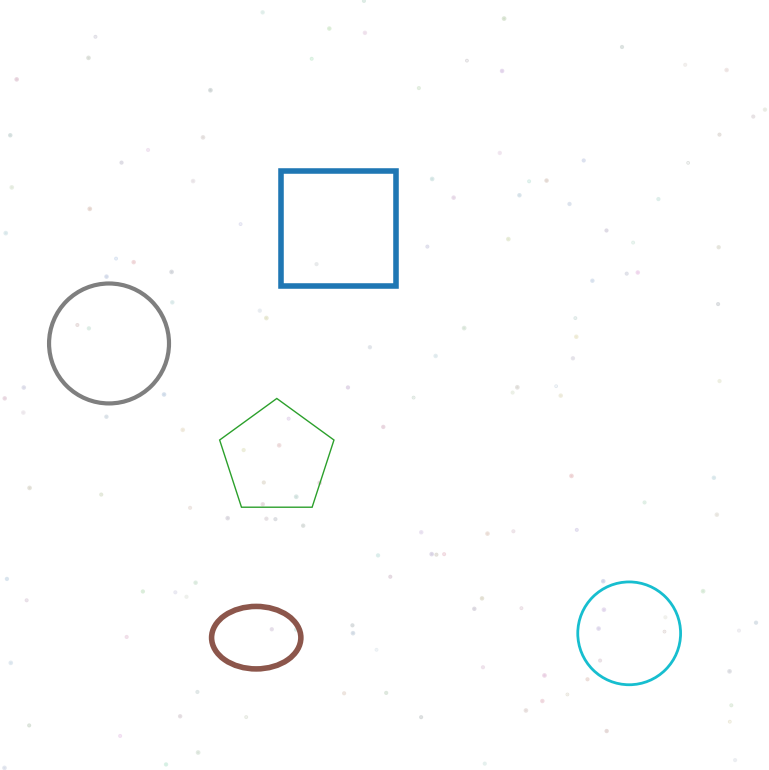[{"shape": "square", "thickness": 2, "radius": 0.38, "center": [0.439, 0.703]}, {"shape": "pentagon", "thickness": 0.5, "radius": 0.39, "center": [0.359, 0.404]}, {"shape": "oval", "thickness": 2, "radius": 0.29, "center": [0.333, 0.172]}, {"shape": "circle", "thickness": 1.5, "radius": 0.39, "center": [0.142, 0.554]}, {"shape": "circle", "thickness": 1, "radius": 0.33, "center": [0.817, 0.177]}]